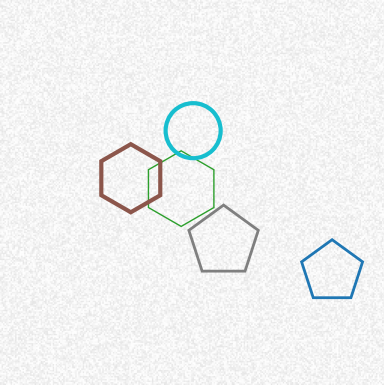[{"shape": "pentagon", "thickness": 2, "radius": 0.42, "center": [0.863, 0.294]}, {"shape": "hexagon", "thickness": 1, "radius": 0.49, "center": [0.471, 0.51]}, {"shape": "hexagon", "thickness": 3, "radius": 0.44, "center": [0.34, 0.537]}, {"shape": "pentagon", "thickness": 2, "radius": 0.47, "center": [0.581, 0.372]}, {"shape": "circle", "thickness": 3, "radius": 0.36, "center": [0.502, 0.661]}]